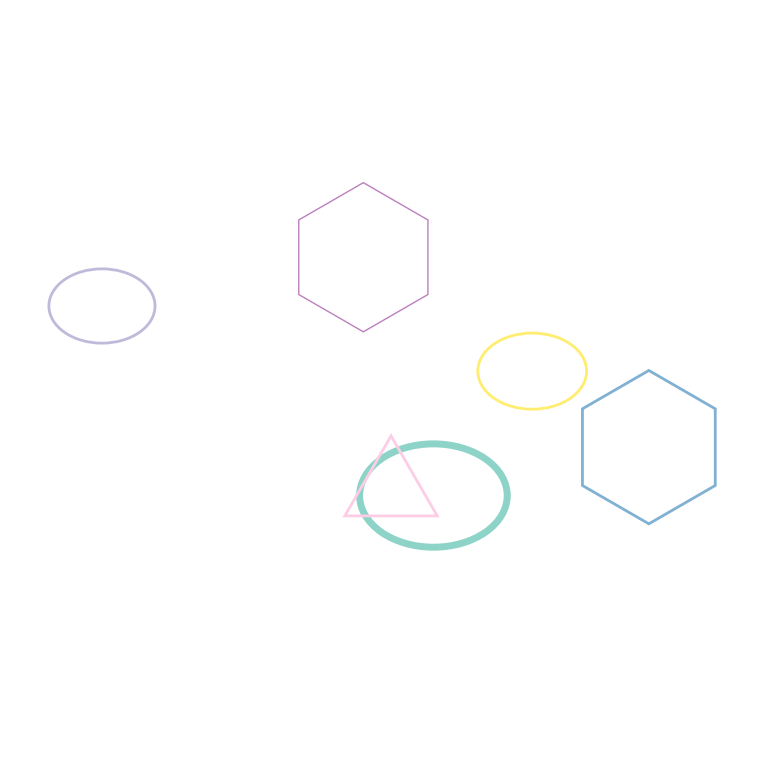[{"shape": "oval", "thickness": 2.5, "radius": 0.48, "center": [0.563, 0.356]}, {"shape": "oval", "thickness": 1, "radius": 0.34, "center": [0.132, 0.603]}, {"shape": "hexagon", "thickness": 1, "radius": 0.5, "center": [0.843, 0.419]}, {"shape": "triangle", "thickness": 1, "radius": 0.35, "center": [0.508, 0.365]}, {"shape": "hexagon", "thickness": 0.5, "radius": 0.48, "center": [0.472, 0.666]}, {"shape": "oval", "thickness": 1, "radius": 0.35, "center": [0.691, 0.518]}]